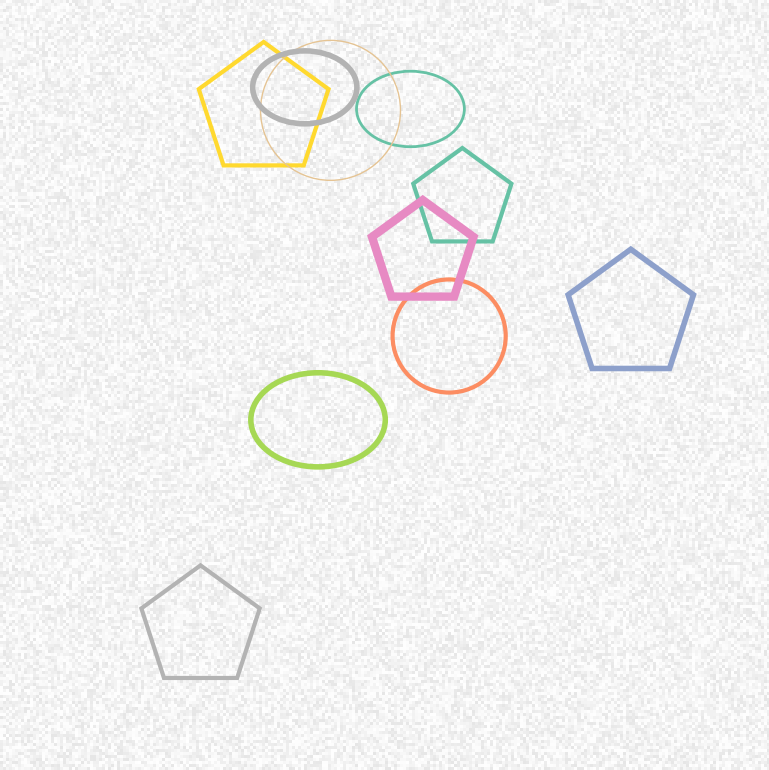[{"shape": "pentagon", "thickness": 1.5, "radius": 0.34, "center": [0.6, 0.741]}, {"shape": "oval", "thickness": 1, "radius": 0.35, "center": [0.533, 0.858]}, {"shape": "circle", "thickness": 1.5, "radius": 0.37, "center": [0.583, 0.564]}, {"shape": "pentagon", "thickness": 2, "radius": 0.43, "center": [0.819, 0.591]}, {"shape": "pentagon", "thickness": 3, "radius": 0.35, "center": [0.549, 0.671]}, {"shape": "oval", "thickness": 2, "radius": 0.44, "center": [0.413, 0.455]}, {"shape": "pentagon", "thickness": 1.5, "radius": 0.44, "center": [0.342, 0.857]}, {"shape": "circle", "thickness": 0.5, "radius": 0.45, "center": [0.429, 0.857]}, {"shape": "oval", "thickness": 2, "radius": 0.34, "center": [0.396, 0.887]}, {"shape": "pentagon", "thickness": 1.5, "radius": 0.4, "center": [0.26, 0.185]}]